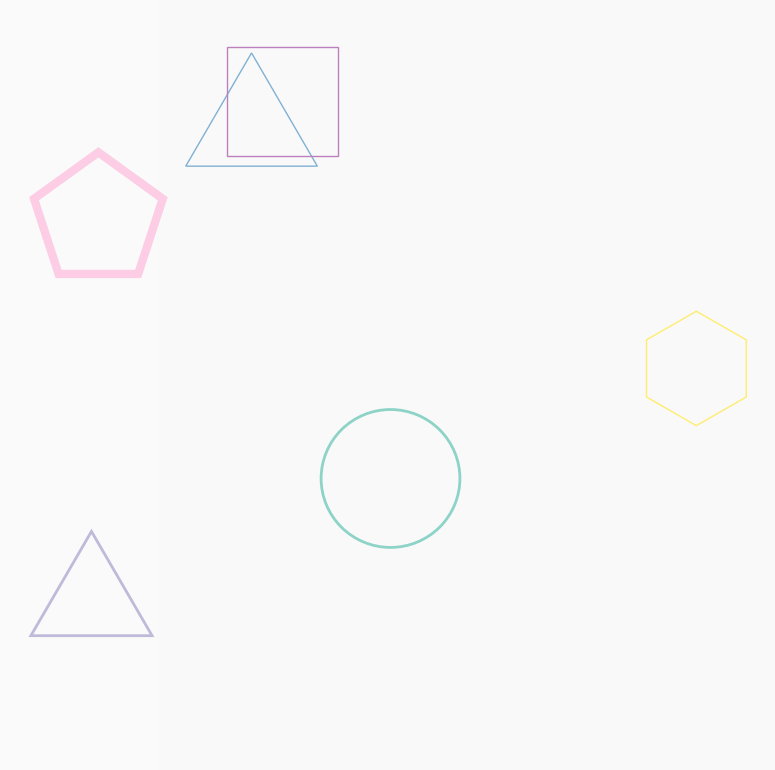[{"shape": "circle", "thickness": 1, "radius": 0.45, "center": [0.504, 0.379]}, {"shape": "triangle", "thickness": 1, "radius": 0.45, "center": [0.118, 0.22]}, {"shape": "triangle", "thickness": 0.5, "radius": 0.49, "center": [0.325, 0.833]}, {"shape": "pentagon", "thickness": 3, "radius": 0.44, "center": [0.127, 0.715]}, {"shape": "square", "thickness": 0.5, "radius": 0.36, "center": [0.365, 0.868]}, {"shape": "hexagon", "thickness": 0.5, "radius": 0.37, "center": [0.899, 0.522]}]